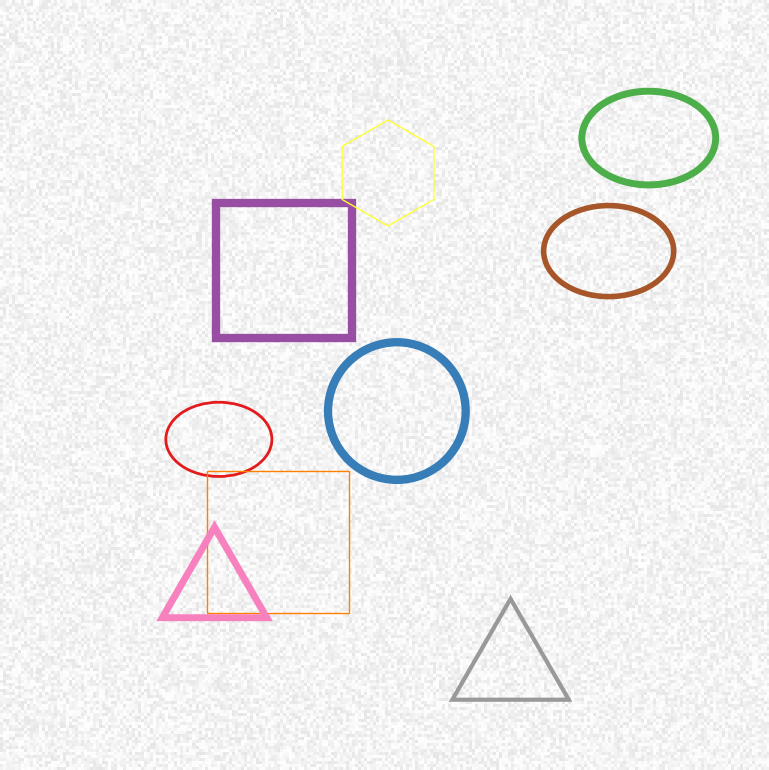[{"shape": "oval", "thickness": 1, "radius": 0.34, "center": [0.284, 0.429]}, {"shape": "circle", "thickness": 3, "radius": 0.45, "center": [0.515, 0.466]}, {"shape": "oval", "thickness": 2.5, "radius": 0.43, "center": [0.843, 0.821]}, {"shape": "square", "thickness": 3, "radius": 0.44, "center": [0.369, 0.649]}, {"shape": "square", "thickness": 0.5, "radius": 0.46, "center": [0.361, 0.296]}, {"shape": "hexagon", "thickness": 0.5, "radius": 0.34, "center": [0.504, 0.775]}, {"shape": "oval", "thickness": 2, "radius": 0.42, "center": [0.79, 0.674]}, {"shape": "triangle", "thickness": 2.5, "radius": 0.39, "center": [0.279, 0.237]}, {"shape": "triangle", "thickness": 1.5, "radius": 0.44, "center": [0.663, 0.135]}]